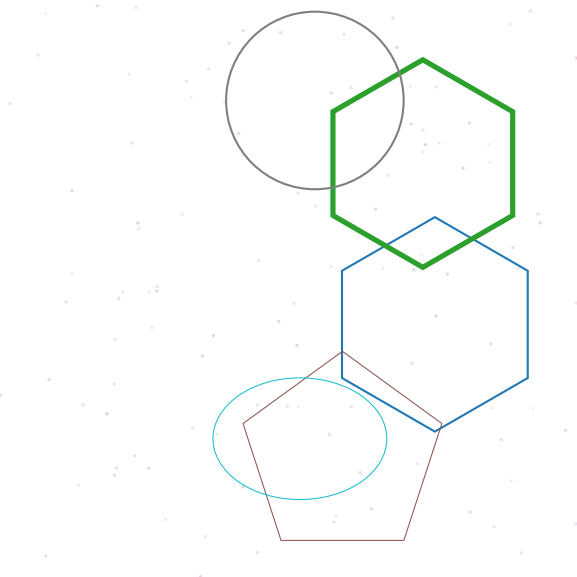[{"shape": "hexagon", "thickness": 1, "radius": 0.93, "center": [0.753, 0.437]}, {"shape": "hexagon", "thickness": 2.5, "radius": 0.9, "center": [0.732, 0.716]}, {"shape": "pentagon", "thickness": 0.5, "radius": 0.9, "center": [0.593, 0.21]}, {"shape": "circle", "thickness": 1, "radius": 0.77, "center": [0.545, 0.825]}, {"shape": "oval", "thickness": 0.5, "radius": 0.75, "center": [0.519, 0.239]}]